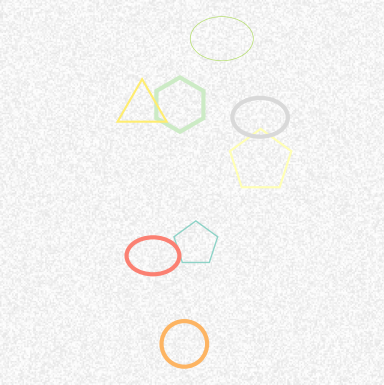[{"shape": "pentagon", "thickness": 1, "radius": 0.3, "center": [0.509, 0.367]}, {"shape": "pentagon", "thickness": 1.5, "radius": 0.42, "center": [0.677, 0.581]}, {"shape": "oval", "thickness": 3, "radius": 0.34, "center": [0.397, 0.336]}, {"shape": "circle", "thickness": 3, "radius": 0.3, "center": [0.479, 0.107]}, {"shape": "oval", "thickness": 0.5, "radius": 0.41, "center": [0.576, 0.899]}, {"shape": "oval", "thickness": 3, "radius": 0.36, "center": [0.676, 0.695]}, {"shape": "hexagon", "thickness": 3, "radius": 0.35, "center": [0.467, 0.728]}, {"shape": "triangle", "thickness": 1.5, "radius": 0.37, "center": [0.369, 0.721]}]